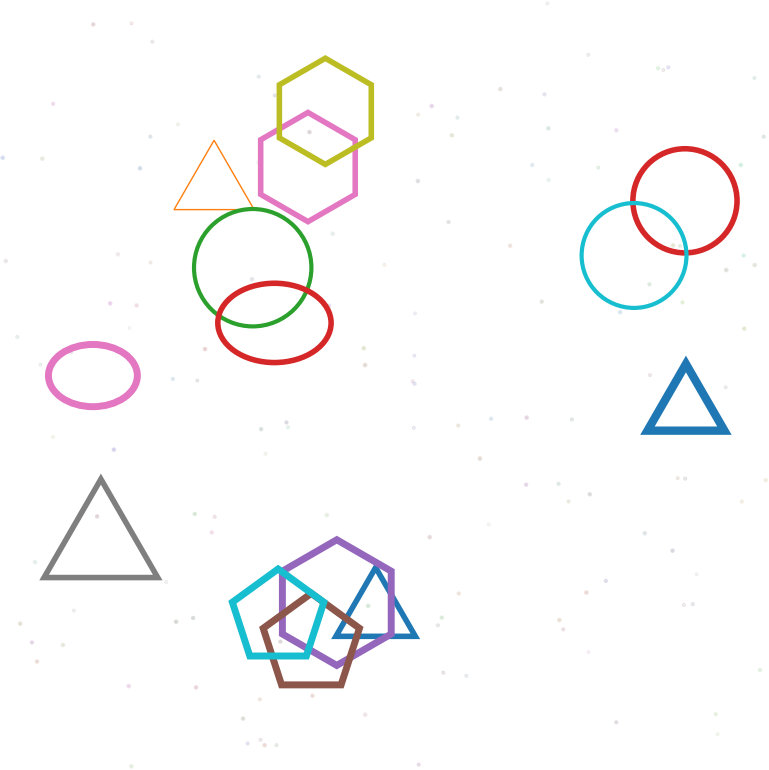[{"shape": "triangle", "thickness": 3, "radius": 0.29, "center": [0.891, 0.47]}, {"shape": "triangle", "thickness": 2, "radius": 0.3, "center": [0.488, 0.203]}, {"shape": "triangle", "thickness": 0.5, "radius": 0.3, "center": [0.278, 0.758]}, {"shape": "circle", "thickness": 1.5, "radius": 0.38, "center": [0.328, 0.652]}, {"shape": "oval", "thickness": 2, "radius": 0.37, "center": [0.356, 0.581]}, {"shape": "circle", "thickness": 2, "radius": 0.34, "center": [0.89, 0.739]}, {"shape": "hexagon", "thickness": 2.5, "radius": 0.41, "center": [0.437, 0.217]}, {"shape": "pentagon", "thickness": 2.5, "radius": 0.33, "center": [0.404, 0.164]}, {"shape": "oval", "thickness": 2.5, "radius": 0.29, "center": [0.121, 0.512]}, {"shape": "hexagon", "thickness": 2, "radius": 0.35, "center": [0.4, 0.783]}, {"shape": "triangle", "thickness": 2, "radius": 0.43, "center": [0.131, 0.293]}, {"shape": "hexagon", "thickness": 2, "radius": 0.34, "center": [0.423, 0.855]}, {"shape": "circle", "thickness": 1.5, "radius": 0.34, "center": [0.823, 0.668]}, {"shape": "pentagon", "thickness": 2.5, "radius": 0.31, "center": [0.361, 0.199]}]